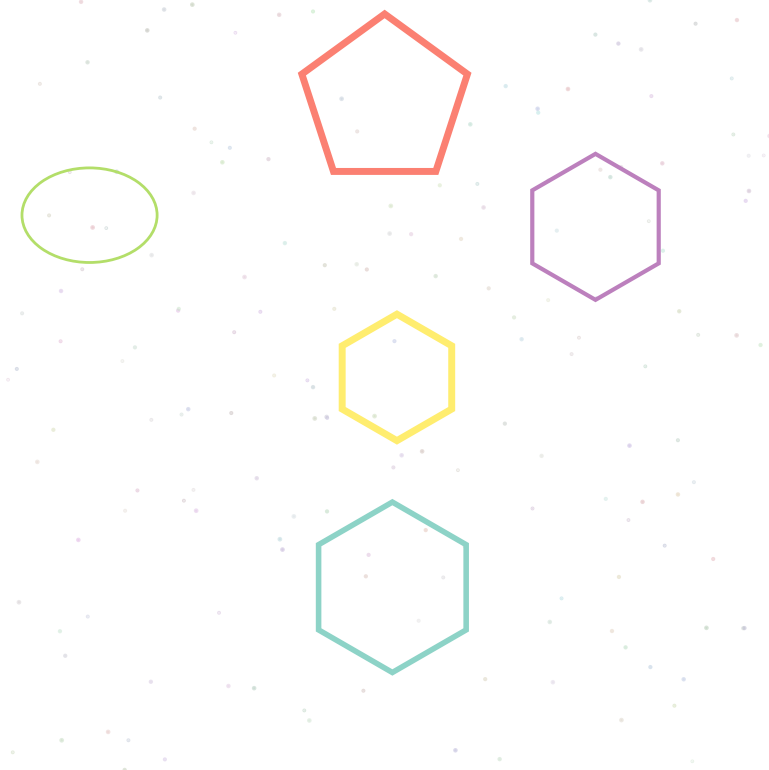[{"shape": "hexagon", "thickness": 2, "radius": 0.55, "center": [0.51, 0.237]}, {"shape": "pentagon", "thickness": 2.5, "radius": 0.57, "center": [0.5, 0.869]}, {"shape": "oval", "thickness": 1, "radius": 0.44, "center": [0.116, 0.721]}, {"shape": "hexagon", "thickness": 1.5, "radius": 0.47, "center": [0.773, 0.705]}, {"shape": "hexagon", "thickness": 2.5, "radius": 0.41, "center": [0.516, 0.51]}]